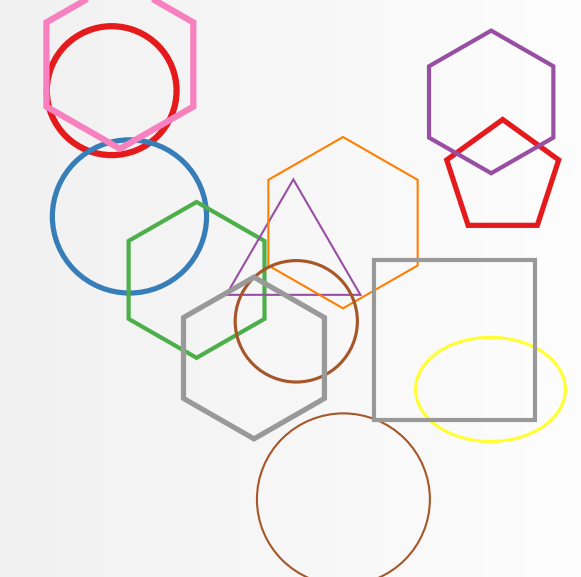[{"shape": "circle", "thickness": 3, "radius": 0.56, "center": [0.192, 0.842]}, {"shape": "pentagon", "thickness": 2.5, "radius": 0.51, "center": [0.865, 0.691]}, {"shape": "circle", "thickness": 2.5, "radius": 0.66, "center": [0.223, 0.624]}, {"shape": "hexagon", "thickness": 2, "radius": 0.67, "center": [0.338, 0.514]}, {"shape": "hexagon", "thickness": 2, "radius": 0.62, "center": [0.845, 0.823]}, {"shape": "triangle", "thickness": 1, "radius": 0.67, "center": [0.505, 0.555]}, {"shape": "hexagon", "thickness": 1, "radius": 0.74, "center": [0.59, 0.614]}, {"shape": "oval", "thickness": 1.5, "radius": 0.64, "center": [0.844, 0.325]}, {"shape": "circle", "thickness": 1, "radius": 0.74, "center": [0.591, 0.135]}, {"shape": "circle", "thickness": 1.5, "radius": 0.53, "center": [0.51, 0.443]}, {"shape": "hexagon", "thickness": 3, "radius": 0.73, "center": [0.206, 0.887]}, {"shape": "square", "thickness": 2, "radius": 0.69, "center": [0.782, 0.41]}, {"shape": "hexagon", "thickness": 2.5, "radius": 0.7, "center": [0.437, 0.379]}]